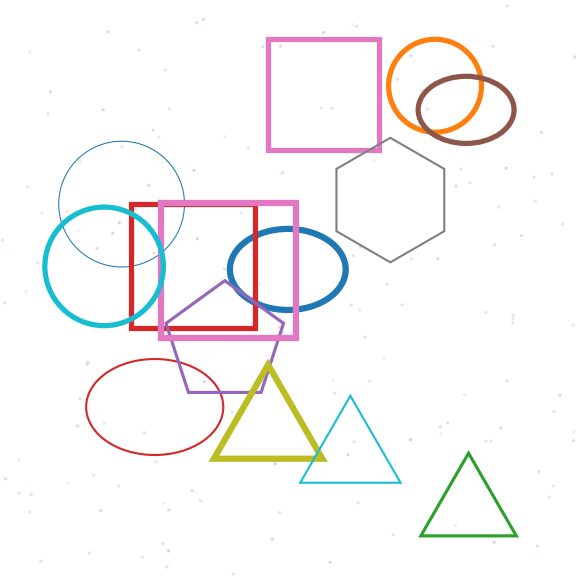[{"shape": "circle", "thickness": 0.5, "radius": 0.54, "center": [0.211, 0.646]}, {"shape": "oval", "thickness": 3, "radius": 0.5, "center": [0.498, 0.533]}, {"shape": "circle", "thickness": 2.5, "radius": 0.4, "center": [0.753, 0.851]}, {"shape": "triangle", "thickness": 1.5, "radius": 0.48, "center": [0.811, 0.119]}, {"shape": "square", "thickness": 2.5, "radius": 0.54, "center": [0.334, 0.538]}, {"shape": "oval", "thickness": 1, "radius": 0.59, "center": [0.268, 0.294]}, {"shape": "pentagon", "thickness": 1.5, "radius": 0.53, "center": [0.389, 0.406]}, {"shape": "oval", "thickness": 2.5, "radius": 0.42, "center": [0.807, 0.809]}, {"shape": "square", "thickness": 3, "radius": 0.59, "center": [0.396, 0.53]}, {"shape": "square", "thickness": 2.5, "radius": 0.48, "center": [0.561, 0.835]}, {"shape": "hexagon", "thickness": 1, "radius": 0.54, "center": [0.676, 0.653]}, {"shape": "triangle", "thickness": 3, "radius": 0.54, "center": [0.464, 0.259]}, {"shape": "circle", "thickness": 2.5, "radius": 0.51, "center": [0.18, 0.538]}, {"shape": "triangle", "thickness": 1, "radius": 0.5, "center": [0.607, 0.213]}]